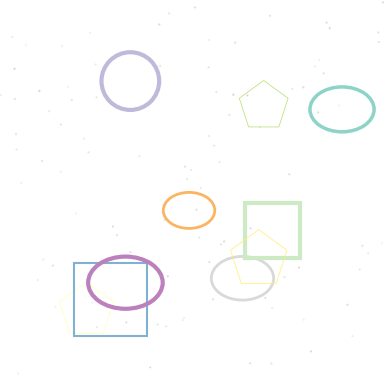[{"shape": "oval", "thickness": 2.5, "radius": 0.42, "center": [0.888, 0.716]}, {"shape": "pentagon", "thickness": 0.5, "radius": 0.37, "center": [0.224, 0.194]}, {"shape": "circle", "thickness": 3, "radius": 0.37, "center": [0.339, 0.789]}, {"shape": "square", "thickness": 1.5, "radius": 0.48, "center": [0.288, 0.223]}, {"shape": "oval", "thickness": 2, "radius": 0.33, "center": [0.491, 0.454]}, {"shape": "pentagon", "thickness": 0.5, "radius": 0.33, "center": [0.685, 0.724]}, {"shape": "oval", "thickness": 2, "radius": 0.41, "center": [0.63, 0.277]}, {"shape": "oval", "thickness": 3, "radius": 0.48, "center": [0.326, 0.266]}, {"shape": "square", "thickness": 3, "radius": 0.36, "center": [0.707, 0.402]}, {"shape": "pentagon", "thickness": 0.5, "radius": 0.39, "center": [0.672, 0.326]}]